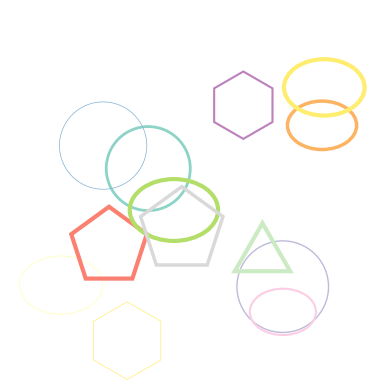[{"shape": "circle", "thickness": 2, "radius": 0.55, "center": [0.385, 0.562]}, {"shape": "oval", "thickness": 0.5, "radius": 0.54, "center": [0.159, 0.26]}, {"shape": "circle", "thickness": 1, "radius": 0.59, "center": [0.734, 0.255]}, {"shape": "pentagon", "thickness": 3, "radius": 0.52, "center": [0.283, 0.36]}, {"shape": "circle", "thickness": 0.5, "radius": 0.57, "center": [0.268, 0.622]}, {"shape": "oval", "thickness": 2.5, "radius": 0.45, "center": [0.836, 0.675]}, {"shape": "oval", "thickness": 3, "radius": 0.57, "center": [0.452, 0.455]}, {"shape": "oval", "thickness": 1.5, "radius": 0.43, "center": [0.735, 0.19]}, {"shape": "pentagon", "thickness": 2.5, "radius": 0.56, "center": [0.472, 0.403]}, {"shape": "hexagon", "thickness": 1.5, "radius": 0.44, "center": [0.632, 0.727]}, {"shape": "triangle", "thickness": 3, "radius": 0.42, "center": [0.682, 0.337]}, {"shape": "hexagon", "thickness": 0.5, "radius": 0.5, "center": [0.33, 0.115]}, {"shape": "oval", "thickness": 3, "radius": 0.52, "center": [0.842, 0.773]}]